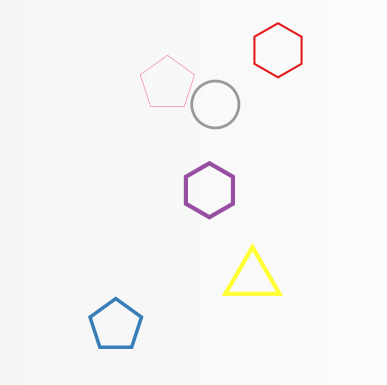[{"shape": "hexagon", "thickness": 1.5, "radius": 0.35, "center": [0.717, 0.869]}, {"shape": "pentagon", "thickness": 2.5, "radius": 0.35, "center": [0.299, 0.155]}, {"shape": "hexagon", "thickness": 3, "radius": 0.35, "center": [0.54, 0.506]}, {"shape": "triangle", "thickness": 3, "radius": 0.4, "center": [0.652, 0.277]}, {"shape": "pentagon", "thickness": 0.5, "radius": 0.37, "center": [0.432, 0.783]}, {"shape": "circle", "thickness": 2, "radius": 0.3, "center": [0.556, 0.729]}]